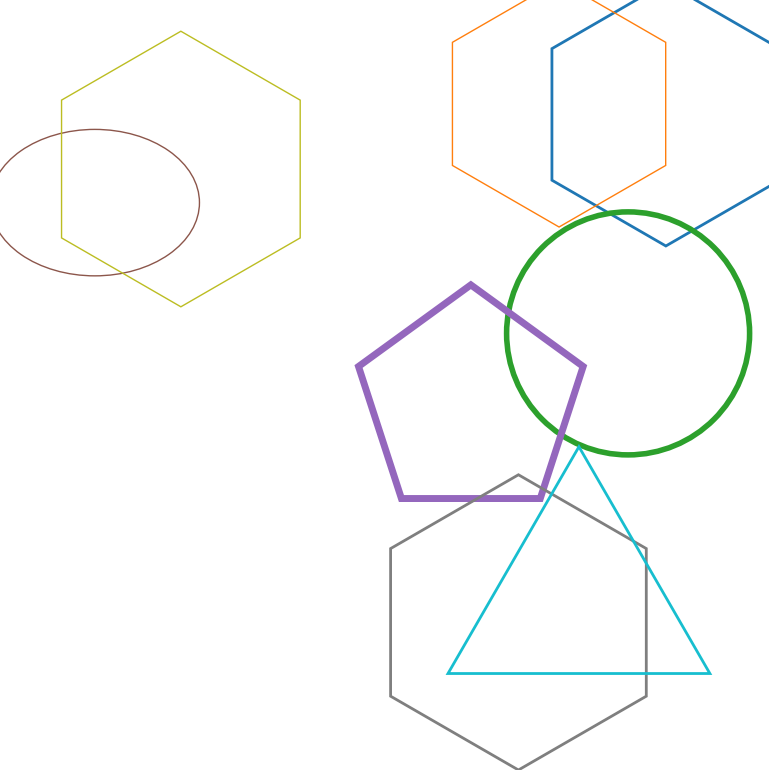[{"shape": "hexagon", "thickness": 1, "radius": 0.85, "center": [0.865, 0.851]}, {"shape": "hexagon", "thickness": 0.5, "radius": 0.8, "center": [0.726, 0.865]}, {"shape": "circle", "thickness": 2, "radius": 0.79, "center": [0.816, 0.567]}, {"shape": "pentagon", "thickness": 2.5, "radius": 0.77, "center": [0.611, 0.477]}, {"shape": "oval", "thickness": 0.5, "radius": 0.68, "center": [0.123, 0.737]}, {"shape": "hexagon", "thickness": 1, "radius": 0.96, "center": [0.673, 0.192]}, {"shape": "hexagon", "thickness": 0.5, "radius": 0.89, "center": [0.235, 0.781]}, {"shape": "triangle", "thickness": 1, "radius": 0.98, "center": [0.752, 0.223]}]